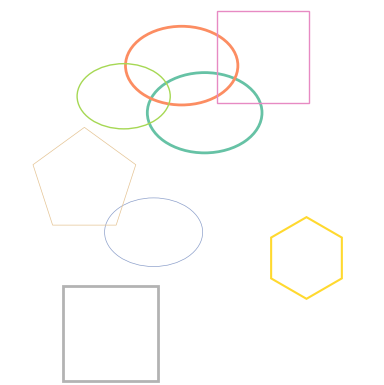[{"shape": "oval", "thickness": 2, "radius": 0.74, "center": [0.532, 0.707]}, {"shape": "oval", "thickness": 2, "radius": 0.73, "center": [0.472, 0.83]}, {"shape": "oval", "thickness": 0.5, "radius": 0.64, "center": [0.399, 0.397]}, {"shape": "square", "thickness": 1, "radius": 0.6, "center": [0.682, 0.853]}, {"shape": "oval", "thickness": 1, "radius": 0.6, "center": [0.321, 0.75]}, {"shape": "hexagon", "thickness": 1.5, "radius": 0.53, "center": [0.796, 0.33]}, {"shape": "pentagon", "thickness": 0.5, "radius": 0.7, "center": [0.219, 0.529]}, {"shape": "square", "thickness": 2, "radius": 0.62, "center": [0.286, 0.135]}]